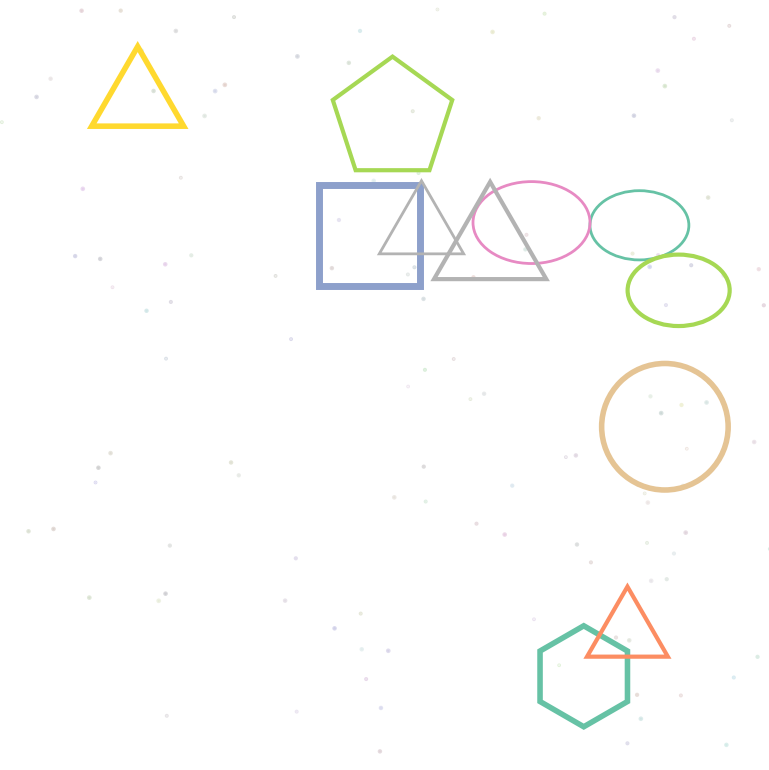[{"shape": "oval", "thickness": 1, "radius": 0.32, "center": [0.83, 0.707]}, {"shape": "hexagon", "thickness": 2, "radius": 0.33, "center": [0.758, 0.122]}, {"shape": "triangle", "thickness": 1.5, "radius": 0.3, "center": [0.815, 0.178]}, {"shape": "square", "thickness": 2.5, "radius": 0.33, "center": [0.48, 0.695]}, {"shape": "oval", "thickness": 1, "radius": 0.38, "center": [0.69, 0.711]}, {"shape": "pentagon", "thickness": 1.5, "radius": 0.41, "center": [0.51, 0.845]}, {"shape": "oval", "thickness": 1.5, "radius": 0.33, "center": [0.881, 0.623]}, {"shape": "triangle", "thickness": 2, "radius": 0.34, "center": [0.179, 0.871]}, {"shape": "circle", "thickness": 2, "radius": 0.41, "center": [0.864, 0.446]}, {"shape": "triangle", "thickness": 1, "radius": 0.32, "center": [0.547, 0.702]}, {"shape": "triangle", "thickness": 1.5, "radius": 0.42, "center": [0.637, 0.68]}]